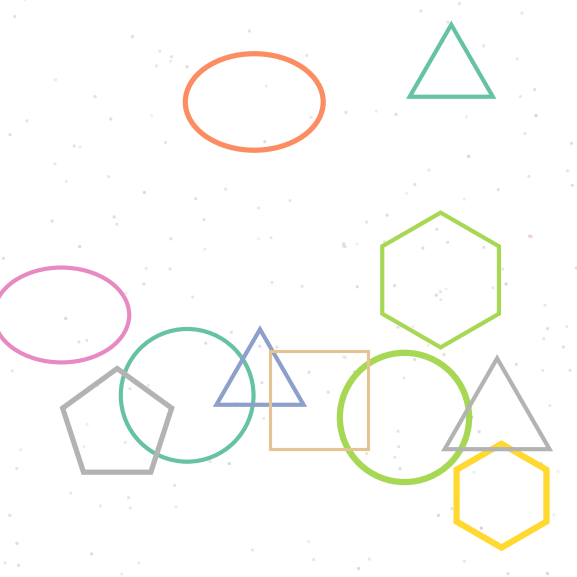[{"shape": "triangle", "thickness": 2, "radius": 0.42, "center": [0.781, 0.873]}, {"shape": "circle", "thickness": 2, "radius": 0.57, "center": [0.324, 0.315]}, {"shape": "oval", "thickness": 2.5, "radius": 0.6, "center": [0.44, 0.823]}, {"shape": "triangle", "thickness": 2, "radius": 0.44, "center": [0.45, 0.342]}, {"shape": "oval", "thickness": 2, "radius": 0.59, "center": [0.106, 0.454]}, {"shape": "hexagon", "thickness": 2, "radius": 0.58, "center": [0.763, 0.514]}, {"shape": "circle", "thickness": 3, "radius": 0.56, "center": [0.7, 0.276]}, {"shape": "hexagon", "thickness": 3, "radius": 0.45, "center": [0.868, 0.141]}, {"shape": "square", "thickness": 1.5, "radius": 0.42, "center": [0.552, 0.306]}, {"shape": "triangle", "thickness": 2, "radius": 0.52, "center": [0.861, 0.274]}, {"shape": "pentagon", "thickness": 2.5, "radius": 0.5, "center": [0.203, 0.262]}]